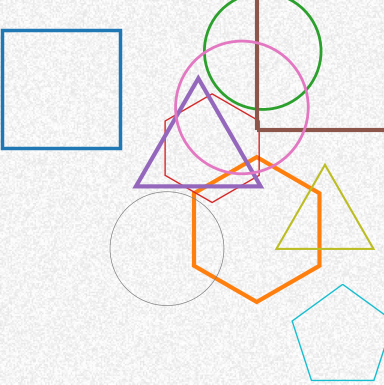[{"shape": "square", "thickness": 2.5, "radius": 0.77, "center": [0.158, 0.769]}, {"shape": "hexagon", "thickness": 3, "radius": 0.94, "center": [0.667, 0.404]}, {"shape": "circle", "thickness": 2, "radius": 0.76, "center": [0.682, 0.867]}, {"shape": "hexagon", "thickness": 1, "radius": 0.71, "center": [0.551, 0.615]}, {"shape": "triangle", "thickness": 3, "radius": 0.94, "center": [0.515, 0.609]}, {"shape": "square", "thickness": 3, "radius": 1.0, "center": [0.869, 0.861]}, {"shape": "circle", "thickness": 2, "radius": 0.86, "center": [0.628, 0.721]}, {"shape": "circle", "thickness": 0.5, "radius": 0.74, "center": [0.434, 0.354]}, {"shape": "triangle", "thickness": 1.5, "radius": 0.73, "center": [0.844, 0.426]}, {"shape": "pentagon", "thickness": 1, "radius": 0.69, "center": [0.89, 0.123]}]